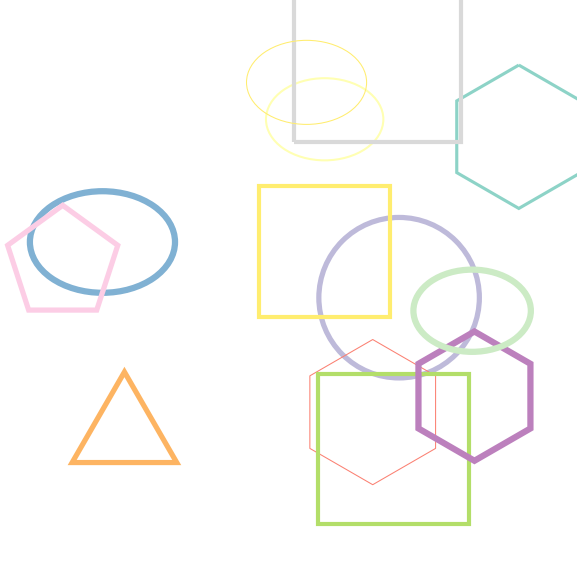[{"shape": "hexagon", "thickness": 1.5, "radius": 0.62, "center": [0.898, 0.762]}, {"shape": "oval", "thickness": 1, "radius": 0.51, "center": [0.562, 0.793]}, {"shape": "circle", "thickness": 2.5, "radius": 0.69, "center": [0.691, 0.484]}, {"shape": "hexagon", "thickness": 0.5, "radius": 0.63, "center": [0.645, 0.286]}, {"shape": "oval", "thickness": 3, "radius": 0.63, "center": [0.177, 0.58]}, {"shape": "triangle", "thickness": 2.5, "radius": 0.52, "center": [0.215, 0.25]}, {"shape": "square", "thickness": 2, "radius": 0.65, "center": [0.682, 0.222]}, {"shape": "pentagon", "thickness": 2.5, "radius": 0.5, "center": [0.109, 0.543]}, {"shape": "square", "thickness": 2, "radius": 0.72, "center": [0.653, 0.898]}, {"shape": "hexagon", "thickness": 3, "radius": 0.56, "center": [0.822, 0.313]}, {"shape": "oval", "thickness": 3, "radius": 0.51, "center": [0.818, 0.461]}, {"shape": "oval", "thickness": 0.5, "radius": 0.52, "center": [0.531, 0.857]}, {"shape": "square", "thickness": 2, "radius": 0.57, "center": [0.562, 0.563]}]